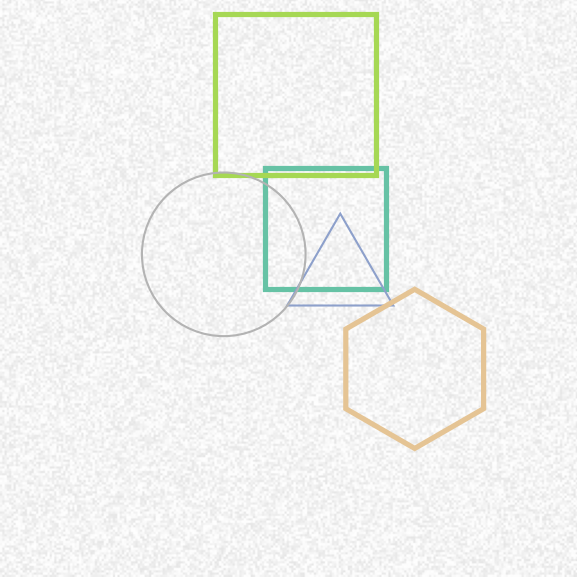[{"shape": "square", "thickness": 2.5, "radius": 0.52, "center": [0.564, 0.604]}, {"shape": "triangle", "thickness": 1, "radius": 0.53, "center": [0.589, 0.523]}, {"shape": "square", "thickness": 2.5, "radius": 0.7, "center": [0.512, 0.835]}, {"shape": "hexagon", "thickness": 2.5, "radius": 0.69, "center": [0.718, 0.36]}, {"shape": "circle", "thickness": 1, "radius": 0.71, "center": [0.387, 0.559]}]